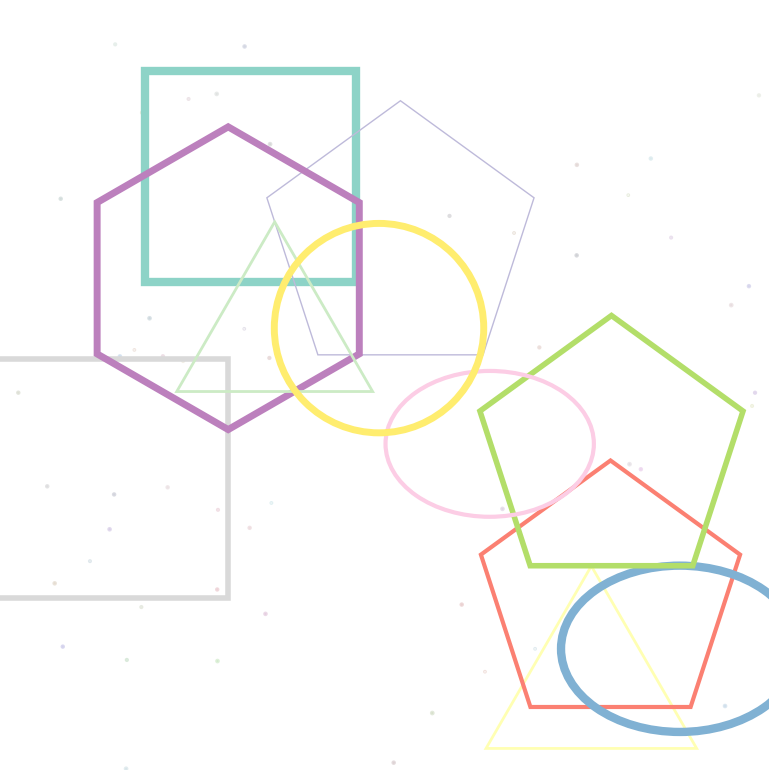[{"shape": "square", "thickness": 3, "radius": 0.68, "center": [0.325, 0.77]}, {"shape": "triangle", "thickness": 1, "radius": 0.79, "center": [0.768, 0.107]}, {"shape": "pentagon", "thickness": 0.5, "radius": 0.91, "center": [0.52, 0.687]}, {"shape": "pentagon", "thickness": 1.5, "radius": 0.88, "center": [0.793, 0.225]}, {"shape": "oval", "thickness": 3, "radius": 0.77, "center": [0.883, 0.157]}, {"shape": "pentagon", "thickness": 2, "radius": 0.9, "center": [0.794, 0.411]}, {"shape": "oval", "thickness": 1.5, "radius": 0.68, "center": [0.636, 0.424]}, {"shape": "square", "thickness": 2, "radius": 0.77, "center": [0.142, 0.378]}, {"shape": "hexagon", "thickness": 2.5, "radius": 0.98, "center": [0.296, 0.639]}, {"shape": "triangle", "thickness": 1, "radius": 0.73, "center": [0.357, 0.565]}, {"shape": "circle", "thickness": 2.5, "radius": 0.68, "center": [0.492, 0.574]}]